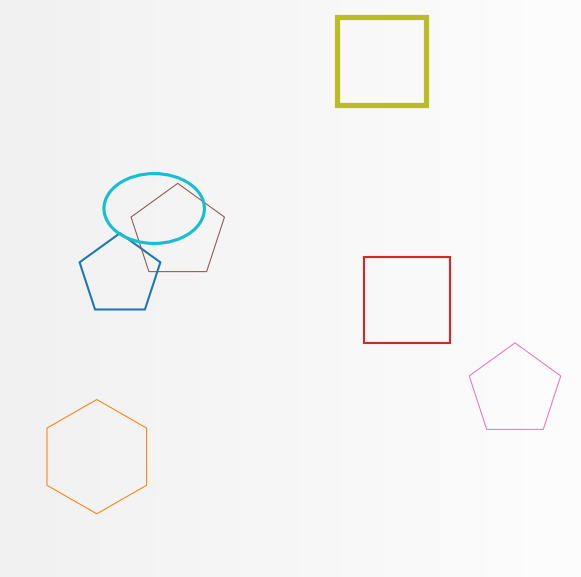[{"shape": "pentagon", "thickness": 1, "radius": 0.37, "center": [0.206, 0.522]}, {"shape": "hexagon", "thickness": 0.5, "radius": 0.49, "center": [0.167, 0.208]}, {"shape": "square", "thickness": 1, "radius": 0.37, "center": [0.7, 0.48]}, {"shape": "pentagon", "thickness": 0.5, "radius": 0.42, "center": [0.306, 0.597]}, {"shape": "pentagon", "thickness": 0.5, "radius": 0.41, "center": [0.886, 0.323]}, {"shape": "square", "thickness": 2.5, "radius": 0.38, "center": [0.657, 0.893]}, {"shape": "oval", "thickness": 1.5, "radius": 0.43, "center": [0.265, 0.638]}]